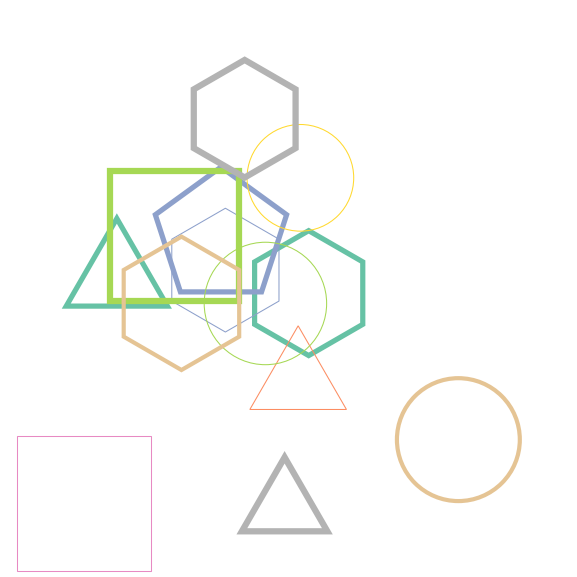[{"shape": "triangle", "thickness": 2.5, "radius": 0.51, "center": [0.202, 0.52]}, {"shape": "hexagon", "thickness": 2.5, "radius": 0.54, "center": [0.535, 0.492]}, {"shape": "triangle", "thickness": 0.5, "radius": 0.48, "center": [0.516, 0.338]}, {"shape": "hexagon", "thickness": 0.5, "radius": 0.54, "center": [0.39, 0.531]}, {"shape": "pentagon", "thickness": 2.5, "radius": 0.6, "center": [0.383, 0.59]}, {"shape": "square", "thickness": 0.5, "radius": 0.58, "center": [0.145, 0.128]}, {"shape": "square", "thickness": 3, "radius": 0.56, "center": [0.303, 0.59]}, {"shape": "circle", "thickness": 0.5, "radius": 0.53, "center": [0.46, 0.474]}, {"shape": "circle", "thickness": 0.5, "radius": 0.46, "center": [0.52, 0.691]}, {"shape": "circle", "thickness": 2, "radius": 0.53, "center": [0.794, 0.238]}, {"shape": "hexagon", "thickness": 2, "radius": 0.58, "center": [0.314, 0.474]}, {"shape": "triangle", "thickness": 3, "radius": 0.43, "center": [0.493, 0.122]}, {"shape": "hexagon", "thickness": 3, "radius": 0.51, "center": [0.424, 0.794]}]